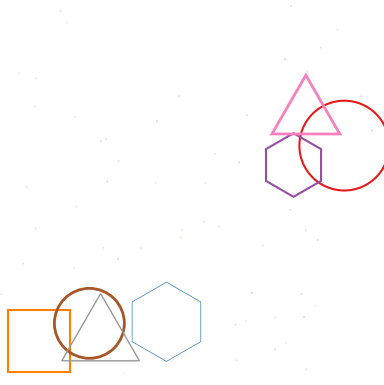[{"shape": "circle", "thickness": 1.5, "radius": 0.58, "center": [0.894, 0.622]}, {"shape": "hexagon", "thickness": 0.5, "radius": 0.51, "center": [0.432, 0.164]}, {"shape": "hexagon", "thickness": 1.5, "radius": 0.41, "center": [0.762, 0.571]}, {"shape": "square", "thickness": 1.5, "radius": 0.41, "center": [0.101, 0.114]}, {"shape": "circle", "thickness": 2, "radius": 0.45, "center": [0.232, 0.16]}, {"shape": "triangle", "thickness": 2, "radius": 0.51, "center": [0.794, 0.703]}, {"shape": "triangle", "thickness": 1, "radius": 0.58, "center": [0.261, 0.121]}]